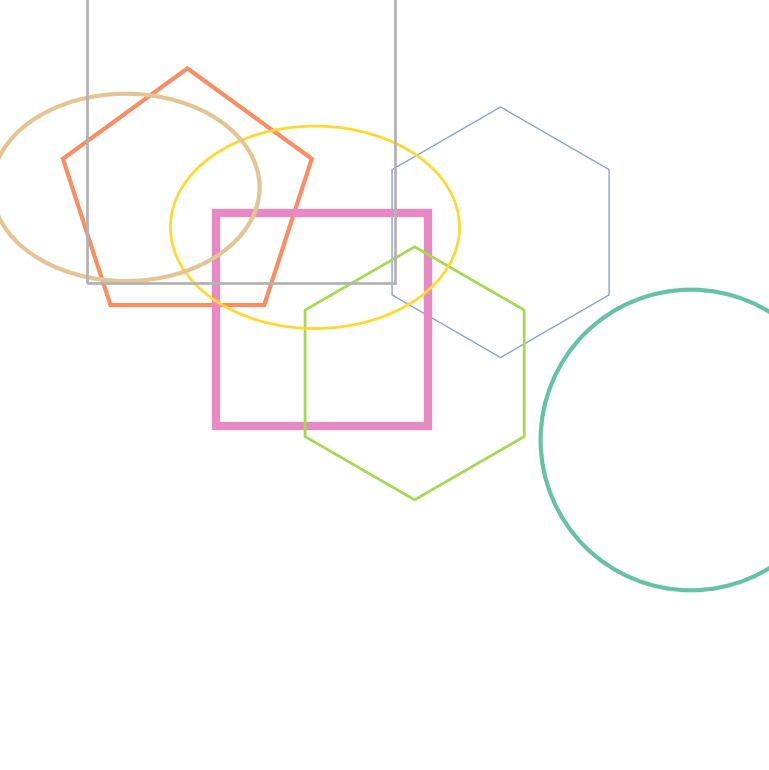[{"shape": "circle", "thickness": 1.5, "radius": 0.98, "center": [0.897, 0.429]}, {"shape": "pentagon", "thickness": 1.5, "radius": 0.85, "center": [0.243, 0.741]}, {"shape": "hexagon", "thickness": 0.5, "radius": 0.81, "center": [0.65, 0.698]}, {"shape": "square", "thickness": 3, "radius": 0.69, "center": [0.418, 0.585]}, {"shape": "hexagon", "thickness": 1, "radius": 0.82, "center": [0.538, 0.515]}, {"shape": "oval", "thickness": 1, "radius": 0.94, "center": [0.409, 0.705]}, {"shape": "oval", "thickness": 1.5, "radius": 0.87, "center": [0.163, 0.757]}, {"shape": "square", "thickness": 1, "radius": 1.0, "center": [0.313, 0.832]}]